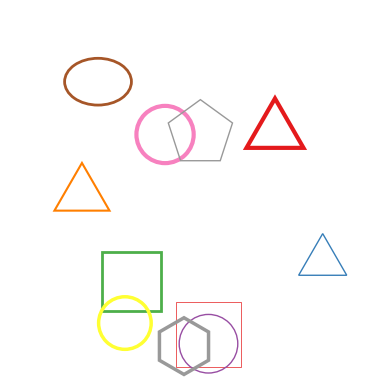[{"shape": "triangle", "thickness": 3, "radius": 0.43, "center": [0.714, 0.659]}, {"shape": "square", "thickness": 0.5, "radius": 0.42, "center": [0.541, 0.13]}, {"shape": "triangle", "thickness": 1, "radius": 0.36, "center": [0.838, 0.321]}, {"shape": "square", "thickness": 2, "radius": 0.38, "center": [0.341, 0.269]}, {"shape": "circle", "thickness": 1, "radius": 0.38, "center": [0.542, 0.107]}, {"shape": "triangle", "thickness": 1.5, "radius": 0.41, "center": [0.213, 0.494]}, {"shape": "circle", "thickness": 2.5, "radius": 0.34, "center": [0.324, 0.161]}, {"shape": "oval", "thickness": 2, "radius": 0.43, "center": [0.255, 0.788]}, {"shape": "circle", "thickness": 3, "radius": 0.37, "center": [0.429, 0.651]}, {"shape": "pentagon", "thickness": 1, "radius": 0.44, "center": [0.521, 0.653]}, {"shape": "hexagon", "thickness": 2.5, "radius": 0.37, "center": [0.478, 0.101]}]